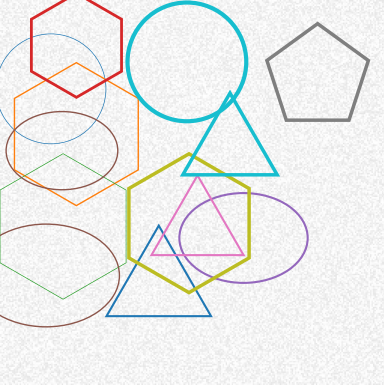[{"shape": "circle", "thickness": 0.5, "radius": 0.71, "center": [0.132, 0.769]}, {"shape": "triangle", "thickness": 1.5, "radius": 0.78, "center": [0.412, 0.257]}, {"shape": "hexagon", "thickness": 1, "radius": 0.93, "center": [0.198, 0.652]}, {"shape": "hexagon", "thickness": 0.5, "radius": 0.95, "center": [0.164, 0.412]}, {"shape": "hexagon", "thickness": 2, "radius": 0.68, "center": [0.199, 0.882]}, {"shape": "oval", "thickness": 1.5, "radius": 0.83, "center": [0.633, 0.382]}, {"shape": "oval", "thickness": 1, "radius": 0.95, "center": [0.12, 0.285]}, {"shape": "oval", "thickness": 1, "radius": 0.73, "center": [0.161, 0.609]}, {"shape": "triangle", "thickness": 1.5, "radius": 0.69, "center": [0.513, 0.406]}, {"shape": "pentagon", "thickness": 2.5, "radius": 0.69, "center": [0.825, 0.8]}, {"shape": "hexagon", "thickness": 2.5, "radius": 0.9, "center": [0.491, 0.42]}, {"shape": "circle", "thickness": 3, "radius": 0.77, "center": [0.485, 0.839]}, {"shape": "triangle", "thickness": 2.5, "radius": 0.71, "center": [0.597, 0.617]}]